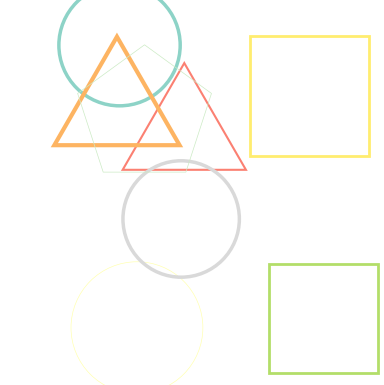[{"shape": "circle", "thickness": 2.5, "radius": 0.79, "center": [0.31, 0.883]}, {"shape": "circle", "thickness": 0.5, "radius": 0.86, "center": [0.356, 0.149]}, {"shape": "triangle", "thickness": 1.5, "radius": 0.92, "center": [0.479, 0.651]}, {"shape": "triangle", "thickness": 3, "radius": 0.94, "center": [0.304, 0.717]}, {"shape": "square", "thickness": 2, "radius": 0.7, "center": [0.84, 0.172]}, {"shape": "circle", "thickness": 2.5, "radius": 0.76, "center": [0.471, 0.431]}, {"shape": "pentagon", "thickness": 0.5, "radius": 0.91, "center": [0.375, 0.701]}, {"shape": "square", "thickness": 2, "radius": 0.78, "center": [0.804, 0.751]}]